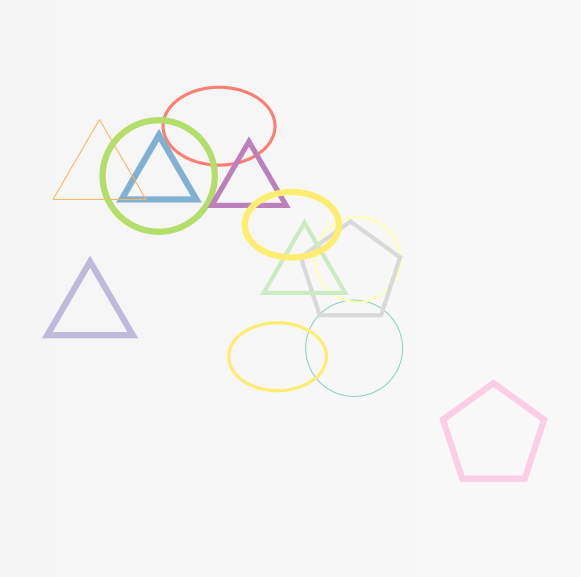[{"shape": "circle", "thickness": 0.5, "radius": 0.42, "center": [0.609, 0.396]}, {"shape": "circle", "thickness": 1, "radius": 0.37, "center": [0.615, 0.55]}, {"shape": "triangle", "thickness": 3, "radius": 0.42, "center": [0.155, 0.461]}, {"shape": "oval", "thickness": 1.5, "radius": 0.48, "center": [0.377, 0.781]}, {"shape": "triangle", "thickness": 3, "radius": 0.37, "center": [0.273, 0.691]}, {"shape": "triangle", "thickness": 0.5, "radius": 0.46, "center": [0.171, 0.7]}, {"shape": "circle", "thickness": 3, "radius": 0.48, "center": [0.273, 0.694]}, {"shape": "pentagon", "thickness": 3, "radius": 0.46, "center": [0.849, 0.244]}, {"shape": "pentagon", "thickness": 2, "radius": 0.45, "center": [0.603, 0.526]}, {"shape": "triangle", "thickness": 2.5, "radius": 0.37, "center": [0.428, 0.68]}, {"shape": "triangle", "thickness": 2, "radius": 0.41, "center": [0.524, 0.533]}, {"shape": "oval", "thickness": 1.5, "radius": 0.42, "center": [0.478, 0.381]}, {"shape": "oval", "thickness": 3, "radius": 0.41, "center": [0.502, 0.61]}]